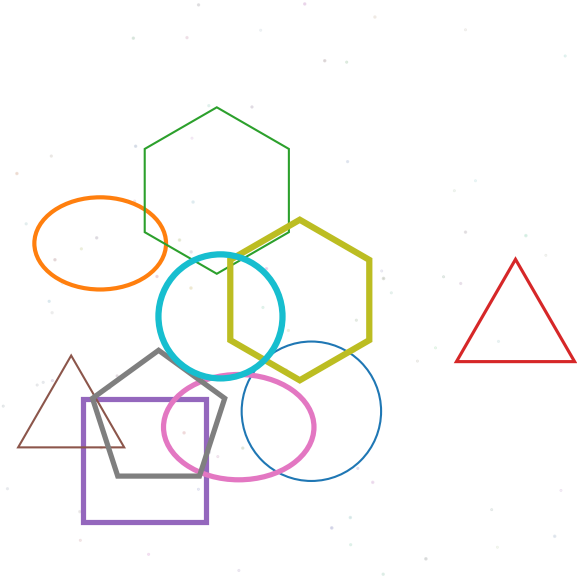[{"shape": "circle", "thickness": 1, "radius": 0.6, "center": [0.539, 0.287]}, {"shape": "oval", "thickness": 2, "radius": 0.57, "center": [0.174, 0.578]}, {"shape": "hexagon", "thickness": 1, "radius": 0.72, "center": [0.375, 0.669]}, {"shape": "triangle", "thickness": 1.5, "radius": 0.59, "center": [0.893, 0.432]}, {"shape": "square", "thickness": 2.5, "radius": 0.53, "center": [0.25, 0.202]}, {"shape": "triangle", "thickness": 1, "radius": 0.53, "center": [0.123, 0.277]}, {"shape": "oval", "thickness": 2.5, "radius": 0.65, "center": [0.413, 0.259]}, {"shape": "pentagon", "thickness": 2.5, "radius": 0.6, "center": [0.275, 0.272]}, {"shape": "hexagon", "thickness": 3, "radius": 0.69, "center": [0.519, 0.48]}, {"shape": "circle", "thickness": 3, "radius": 0.54, "center": [0.382, 0.451]}]